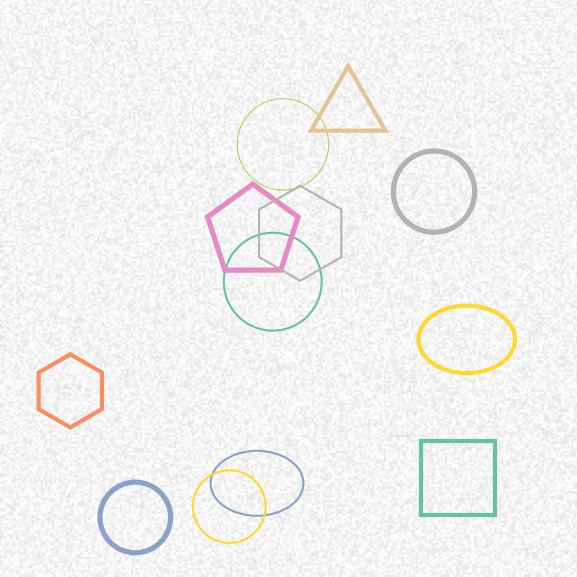[{"shape": "circle", "thickness": 1, "radius": 0.42, "center": [0.472, 0.511]}, {"shape": "square", "thickness": 2, "radius": 0.32, "center": [0.794, 0.171]}, {"shape": "hexagon", "thickness": 2, "radius": 0.32, "center": [0.122, 0.322]}, {"shape": "circle", "thickness": 2.5, "radius": 0.31, "center": [0.234, 0.103]}, {"shape": "oval", "thickness": 1, "radius": 0.4, "center": [0.445, 0.162]}, {"shape": "pentagon", "thickness": 2.5, "radius": 0.41, "center": [0.438, 0.598]}, {"shape": "circle", "thickness": 0.5, "radius": 0.4, "center": [0.49, 0.749]}, {"shape": "circle", "thickness": 1, "radius": 0.32, "center": [0.397, 0.122]}, {"shape": "oval", "thickness": 2, "radius": 0.42, "center": [0.808, 0.411]}, {"shape": "triangle", "thickness": 2, "radius": 0.37, "center": [0.603, 0.81]}, {"shape": "circle", "thickness": 2.5, "radius": 0.35, "center": [0.752, 0.667]}, {"shape": "hexagon", "thickness": 1, "radius": 0.41, "center": [0.52, 0.595]}]